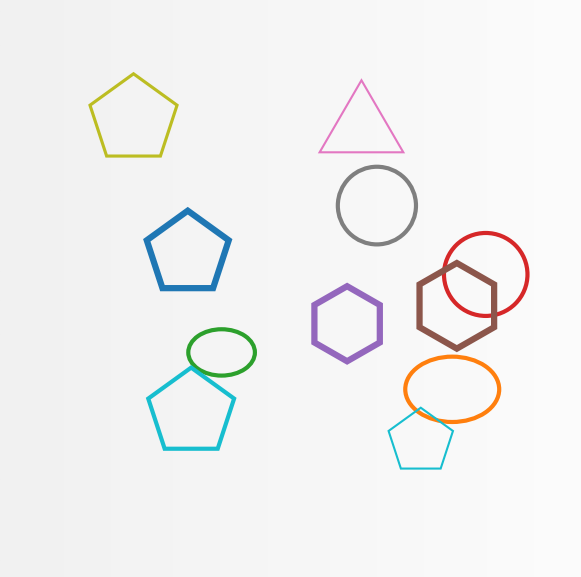[{"shape": "pentagon", "thickness": 3, "radius": 0.37, "center": [0.323, 0.56]}, {"shape": "oval", "thickness": 2, "radius": 0.4, "center": [0.778, 0.325]}, {"shape": "oval", "thickness": 2, "radius": 0.29, "center": [0.381, 0.389]}, {"shape": "circle", "thickness": 2, "radius": 0.36, "center": [0.836, 0.524]}, {"shape": "hexagon", "thickness": 3, "radius": 0.32, "center": [0.597, 0.439]}, {"shape": "hexagon", "thickness": 3, "radius": 0.37, "center": [0.786, 0.47]}, {"shape": "triangle", "thickness": 1, "radius": 0.42, "center": [0.622, 0.777]}, {"shape": "circle", "thickness": 2, "radius": 0.34, "center": [0.648, 0.643]}, {"shape": "pentagon", "thickness": 1.5, "radius": 0.39, "center": [0.23, 0.793]}, {"shape": "pentagon", "thickness": 1, "radius": 0.29, "center": [0.724, 0.235]}, {"shape": "pentagon", "thickness": 2, "radius": 0.39, "center": [0.329, 0.285]}]